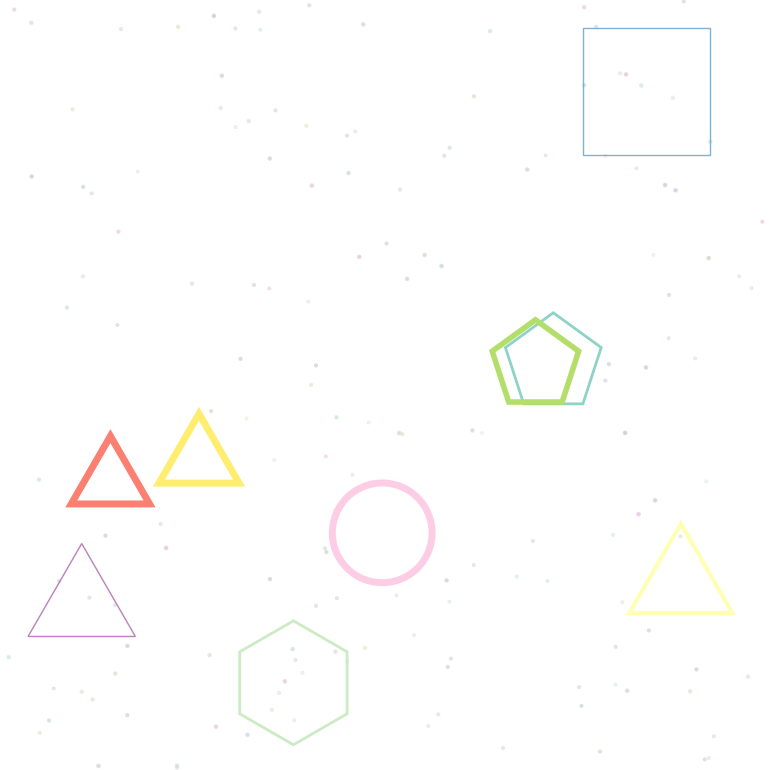[{"shape": "pentagon", "thickness": 1, "radius": 0.33, "center": [0.719, 0.528]}, {"shape": "triangle", "thickness": 1.5, "radius": 0.39, "center": [0.884, 0.243]}, {"shape": "triangle", "thickness": 2.5, "radius": 0.29, "center": [0.143, 0.375]}, {"shape": "square", "thickness": 0.5, "radius": 0.41, "center": [0.839, 0.882]}, {"shape": "pentagon", "thickness": 2, "radius": 0.3, "center": [0.695, 0.526]}, {"shape": "circle", "thickness": 2.5, "radius": 0.32, "center": [0.496, 0.308]}, {"shape": "triangle", "thickness": 0.5, "radius": 0.4, "center": [0.106, 0.214]}, {"shape": "hexagon", "thickness": 1, "radius": 0.4, "center": [0.381, 0.113]}, {"shape": "triangle", "thickness": 2.5, "radius": 0.3, "center": [0.258, 0.403]}]